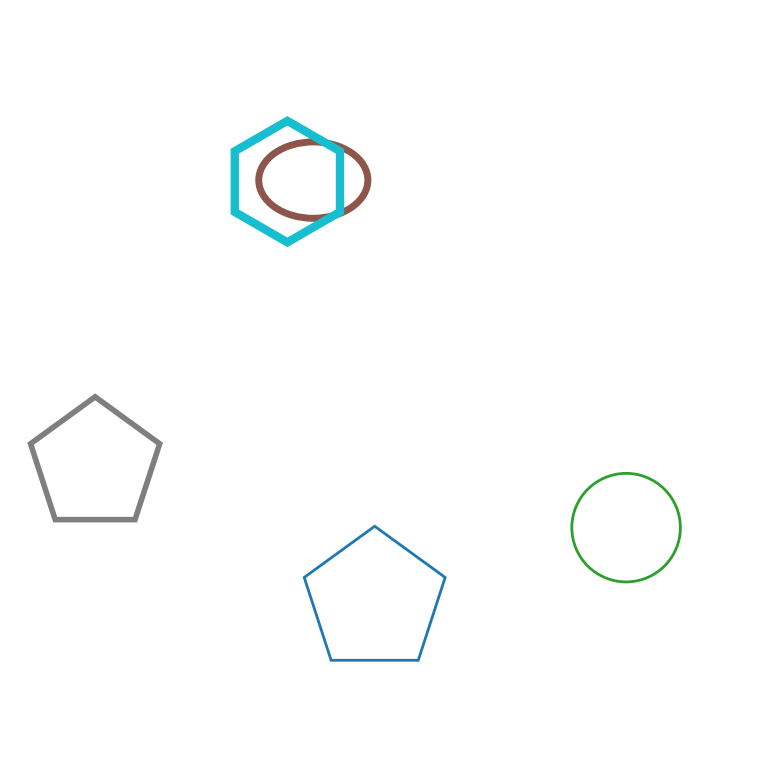[{"shape": "pentagon", "thickness": 1, "radius": 0.48, "center": [0.487, 0.22]}, {"shape": "circle", "thickness": 1, "radius": 0.35, "center": [0.813, 0.315]}, {"shape": "oval", "thickness": 2.5, "radius": 0.35, "center": [0.407, 0.766]}, {"shape": "pentagon", "thickness": 2, "radius": 0.44, "center": [0.124, 0.396]}, {"shape": "hexagon", "thickness": 3, "radius": 0.39, "center": [0.373, 0.764]}]